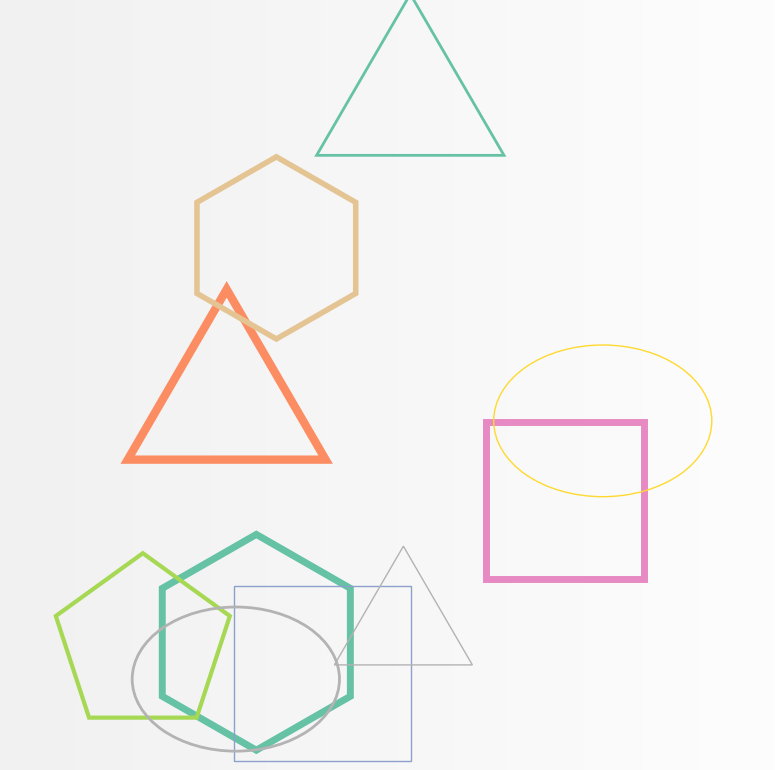[{"shape": "triangle", "thickness": 1, "radius": 0.7, "center": [0.529, 0.868]}, {"shape": "hexagon", "thickness": 2.5, "radius": 0.7, "center": [0.331, 0.166]}, {"shape": "triangle", "thickness": 3, "radius": 0.74, "center": [0.292, 0.477]}, {"shape": "square", "thickness": 0.5, "radius": 0.57, "center": [0.416, 0.125]}, {"shape": "square", "thickness": 2.5, "radius": 0.51, "center": [0.729, 0.35]}, {"shape": "pentagon", "thickness": 1.5, "radius": 0.59, "center": [0.184, 0.163]}, {"shape": "oval", "thickness": 0.5, "radius": 0.7, "center": [0.778, 0.453]}, {"shape": "hexagon", "thickness": 2, "radius": 0.59, "center": [0.357, 0.678]}, {"shape": "oval", "thickness": 1, "radius": 0.67, "center": [0.304, 0.118]}, {"shape": "triangle", "thickness": 0.5, "radius": 0.51, "center": [0.52, 0.188]}]